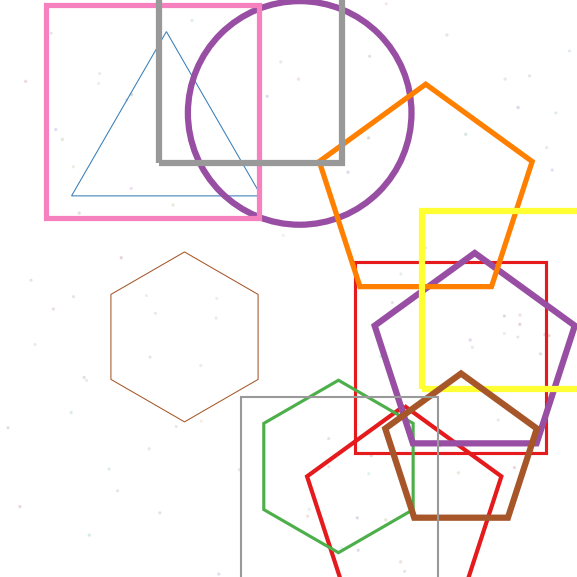[{"shape": "pentagon", "thickness": 2, "radius": 0.88, "center": [0.7, 0.12]}, {"shape": "square", "thickness": 1.5, "radius": 0.83, "center": [0.781, 0.381]}, {"shape": "triangle", "thickness": 0.5, "radius": 0.95, "center": [0.288, 0.755]}, {"shape": "hexagon", "thickness": 1.5, "radius": 0.75, "center": [0.586, 0.191]}, {"shape": "pentagon", "thickness": 3, "radius": 0.91, "center": [0.822, 0.379]}, {"shape": "circle", "thickness": 3, "radius": 0.97, "center": [0.519, 0.804]}, {"shape": "pentagon", "thickness": 2.5, "radius": 0.97, "center": [0.737, 0.66]}, {"shape": "square", "thickness": 3, "radius": 0.77, "center": [0.885, 0.479]}, {"shape": "hexagon", "thickness": 0.5, "radius": 0.74, "center": [0.319, 0.416]}, {"shape": "pentagon", "thickness": 3, "radius": 0.69, "center": [0.798, 0.214]}, {"shape": "square", "thickness": 2.5, "radius": 0.92, "center": [0.264, 0.806]}, {"shape": "square", "thickness": 3, "radius": 0.79, "center": [0.434, 0.875]}, {"shape": "square", "thickness": 1, "radius": 0.85, "center": [0.588, 0.141]}]